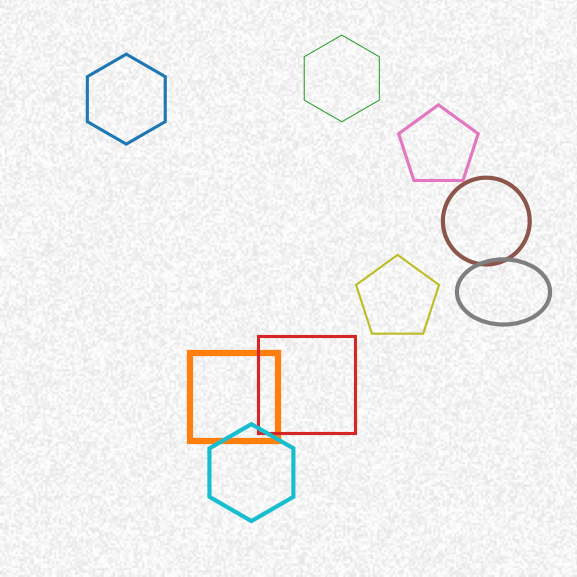[{"shape": "hexagon", "thickness": 1.5, "radius": 0.39, "center": [0.219, 0.827]}, {"shape": "square", "thickness": 3, "radius": 0.38, "center": [0.405, 0.311]}, {"shape": "hexagon", "thickness": 0.5, "radius": 0.38, "center": [0.592, 0.863]}, {"shape": "square", "thickness": 1.5, "radius": 0.42, "center": [0.53, 0.333]}, {"shape": "circle", "thickness": 2, "radius": 0.38, "center": [0.842, 0.616]}, {"shape": "pentagon", "thickness": 1.5, "radius": 0.36, "center": [0.759, 0.745]}, {"shape": "oval", "thickness": 2, "radius": 0.4, "center": [0.872, 0.494]}, {"shape": "pentagon", "thickness": 1, "radius": 0.38, "center": [0.688, 0.482]}, {"shape": "hexagon", "thickness": 2, "radius": 0.42, "center": [0.435, 0.181]}]